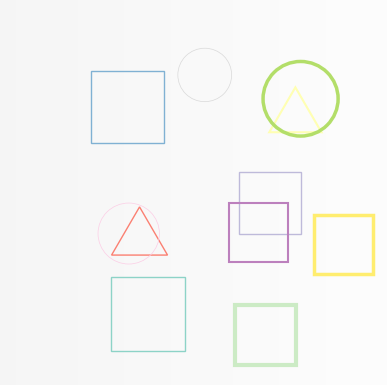[{"shape": "square", "thickness": 1, "radius": 0.48, "center": [0.383, 0.184]}, {"shape": "triangle", "thickness": 1.5, "radius": 0.39, "center": [0.762, 0.695]}, {"shape": "square", "thickness": 1, "radius": 0.4, "center": [0.697, 0.473]}, {"shape": "triangle", "thickness": 1, "radius": 0.42, "center": [0.36, 0.379]}, {"shape": "square", "thickness": 1, "radius": 0.47, "center": [0.329, 0.722]}, {"shape": "circle", "thickness": 2.5, "radius": 0.48, "center": [0.776, 0.743]}, {"shape": "circle", "thickness": 0.5, "radius": 0.4, "center": [0.332, 0.393]}, {"shape": "circle", "thickness": 0.5, "radius": 0.35, "center": [0.528, 0.805]}, {"shape": "square", "thickness": 1.5, "radius": 0.38, "center": [0.667, 0.396]}, {"shape": "square", "thickness": 3, "radius": 0.39, "center": [0.686, 0.131]}, {"shape": "square", "thickness": 2.5, "radius": 0.38, "center": [0.887, 0.365]}]